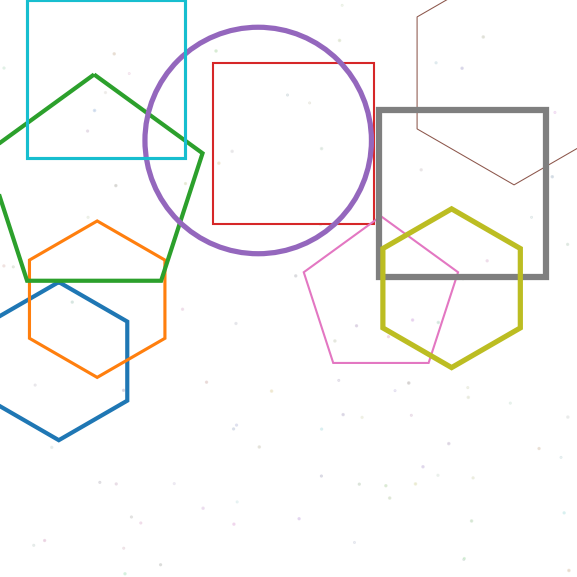[{"shape": "hexagon", "thickness": 2, "radius": 0.68, "center": [0.102, 0.374]}, {"shape": "hexagon", "thickness": 1.5, "radius": 0.68, "center": [0.168, 0.481]}, {"shape": "pentagon", "thickness": 2, "radius": 0.99, "center": [0.163, 0.673]}, {"shape": "square", "thickness": 1, "radius": 0.7, "center": [0.509, 0.75]}, {"shape": "circle", "thickness": 2.5, "radius": 0.98, "center": [0.447, 0.756]}, {"shape": "hexagon", "thickness": 0.5, "radius": 0.97, "center": [0.89, 0.873]}, {"shape": "pentagon", "thickness": 1, "radius": 0.7, "center": [0.66, 0.484]}, {"shape": "square", "thickness": 3, "radius": 0.72, "center": [0.801, 0.664]}, {"shape": "hexagon", "thickness": 2.5, "radius": 0.69, "center": [0.782, 0.5]}, {"shape": "square", "thickness": 1.5, "radius": 0.68, "center": [0.183, 0.863]}]